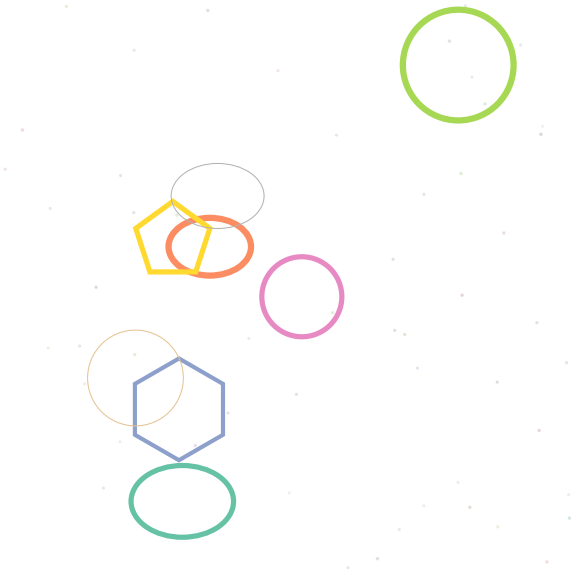[{"shape": "oval", "thickness": 2.5, "radius": 0.44, "center": [0.316, 0.131]}, {"shape": "oval", "thickness": 3, "radius": 0.36, "center": [0.363, 0.572]}, {"shape": "hexagon", "thickness": 2, "radius": 0.44, "center": [0.31, 0.29]}, {"shape": "circle", "thickness": 2.5, "radius": 0.35, "center": [0.523, 0.485]}, {"shape": "circle", "thickness": 3, "radius": 0.48, "center": [0.793, 0.886]}, {"shape": "pentagon", "thickness": 2.5, "radius": 0.34, "center": [0.299, 0.583]}, {"shape": "circle", "thickness": 0.5, "radius": 0.41, "center": [0.235, 0.345]}, {"shape": "oval", "thickness": 0.5, "radius": 0.4, "center": [0.377, 0.66]}]